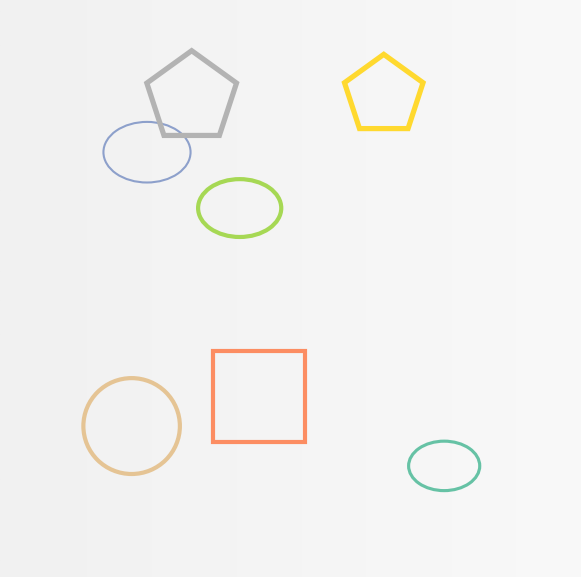[{"shape": "oval", "thickness": 1.5, "radius": 0.31, "center": [0.764, 0.192]}, {"shape": "square", "thickness": 2, "radius": 0.4, "center": [0.446, 0.313]}, {"shape": "oval", "thickness": 1, "radius": 0.37, "center": [0.253, 0.736]}, {"shape": "oval", "thickness": 2, "radius": 0.36, "center": [0.412, 0.639]}, {"shape": "pentagon", "thickness": 2.5, "radius": 0.36, "center": [0.66, 0.834]}, {"shape": "circle", "thickness": 2, "radius": 0.42, "center": [0.226, 0.261]}, {"shape": "pentagon", "thickness": 2.5, "radius": 0.41, "center": [0.33, 0.83]}]